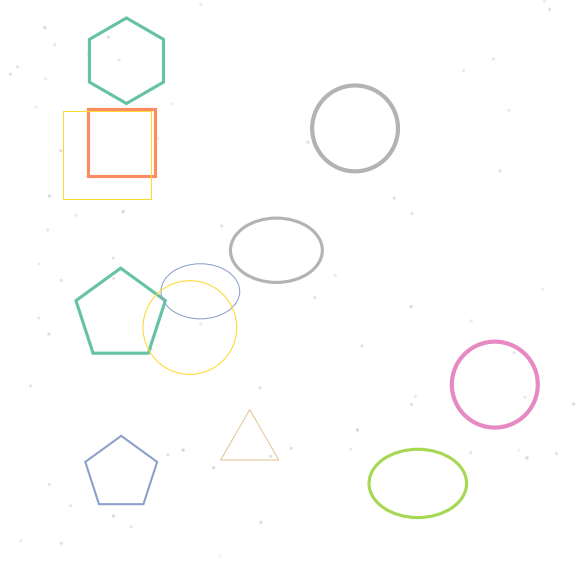[{"shape": "hexagon", "thickness": 1.5, "radius": 0.37, "center": [0.219, 0.894]}, {"shape": "pentagon", "thickness": 1.5, "radius": 0.41, "center": [0.209, 0.453]}, {"shape": "square", "thickness": 1.5, "radius": 0.29, "center": [0.21, 0.752]}, {"shape": "oval", "thickness": 0.5, "radius": 0.34, "center": [0.347, 0.495]}, {"shape": "pentagon", "thickness": 1, "radius": 0.33, "center": [0.21, 0.179]}, {"shape": "circle", "thickness": 2, "radius": 0.37, "center": [0.857, 0.333]}, {"shape": "oval", "thickness": 1.5, "radius": 0.42, "center": [0.723, 0.162]}, {"shape": "circle", "thickness": 0.5, "radius": 0.41, "center": [0.329, 0.432]}, {"shape": "square", "thickness": 0.5, "radius": 0.38, "center": [0.186, 0.73]}, {"shape": "triangle", "thickness": 0.5, "radius": 0.29, "center": [0.432, 0.232]}, {"shape": "circle", "thickness": 2, "radius": 0.37, "center": [0.615, 0.777]}, {"shape": "oval", "thickness": 1.5, "radius": 0.4, "center": [0.479, 0.566]}]